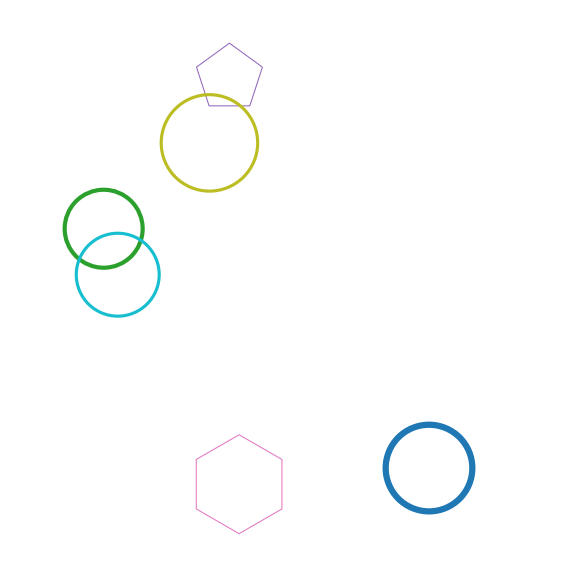[{"shape": "circle", "thickness": 3, "radius": 0.38, "center": [0.743, 0.189]}, {"shape": "circle", "thickness": 2, "radius": 0.34, "center": [0.18, 0.603]}, {"shape": "pentagon", "thickness": 0.5, "radius": 0.3, "center": [0.397, 0.864]}, {"shape": "hexagon", "thickness": 0.5, "radius": 0.43, "center": [0.414, 0.161]}, {"shape": "circle", "thickness": 1.5, "radius": 0.42, "center": [0.363, 0.752]}, {"shape": "circle", "thickness": 1.5, "radius": 0.36, "center": [0.204, 0.523]}]